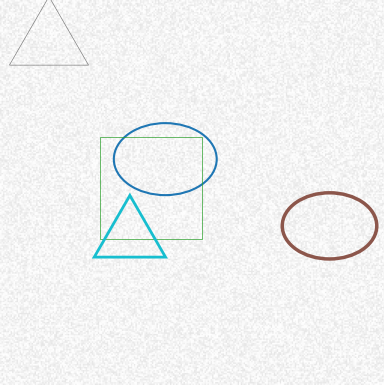[{"shape": "oval", "thickness": 1.5, "radius": 0.67, "center": [0.429, 0.587]}, {"shape": "square", "thickness": 0.5, "radius": 0.66, "center": [0.393, 0.512]}, {"shape": "oval", "thickness": 2.5, "radius": 0.61, "center": [0.856, 0.413]}, {"shape": "triangle", "thickness": 0.5, "radius": 0.59, "center": [0.127, 0.89]}, {"shape": "triangle", "thickness": 2, "radius": 0.53, "center": [0.337, 0.386]}]